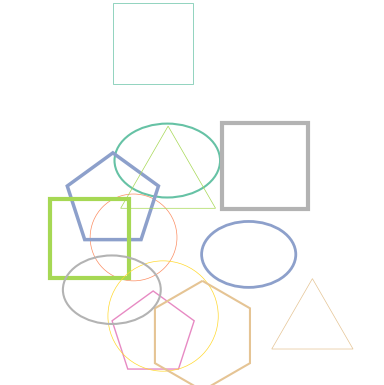[{"shape": "square", "thickness": 0.5, "radius": 0.52, "center": [0.398, 0.887]}, {"shape": "oval", "thickness": 1.5, "radius": 0.69, "center": [0.435, 0.583]}, {"shape": "circle", "thickness": 0.5, "radius": 0.56, "center": [0.347, 0.383]}, {"shape": "pentagon", "thickness": 2.5, "radius": 0.62, "center": [0.293, 0.478]}, {"shape": "oval", "thickness": 2, "radius": 0.61, "center": [0.646, 0.339]}, {"shape": "pentagon", "thickness": 1, "radius": 0.56, "center": [0.398, 0.132]}, {"shape": "triangle", "thickness": 0.5, "radius": 0.71, "center": [0.437, 0.53]}, {"shape": "square", "thickness": 3, "radius": 0.51, "center": [0.233, 0.38]}, {"shape": "circle", "thickness": 0.5, "radius": 0.72, "center": [0.424, 0.179]}, {"shape": "hexagon", "thickness": 1.5, "radius": 0.71, "center": [0.526, 0.128]}, {"shape": "triangle", "thickness": 0.5, "radius": 0.61, "center": [0.811, 0.154]}, {"shape": "oval", "thickness": 1.5, "radius": 0.64, "center": [0.29, 0.248]}, {"shape": "square", "thickness": 3, "radius": 0.56, "center": [0.688, 0.568]}]